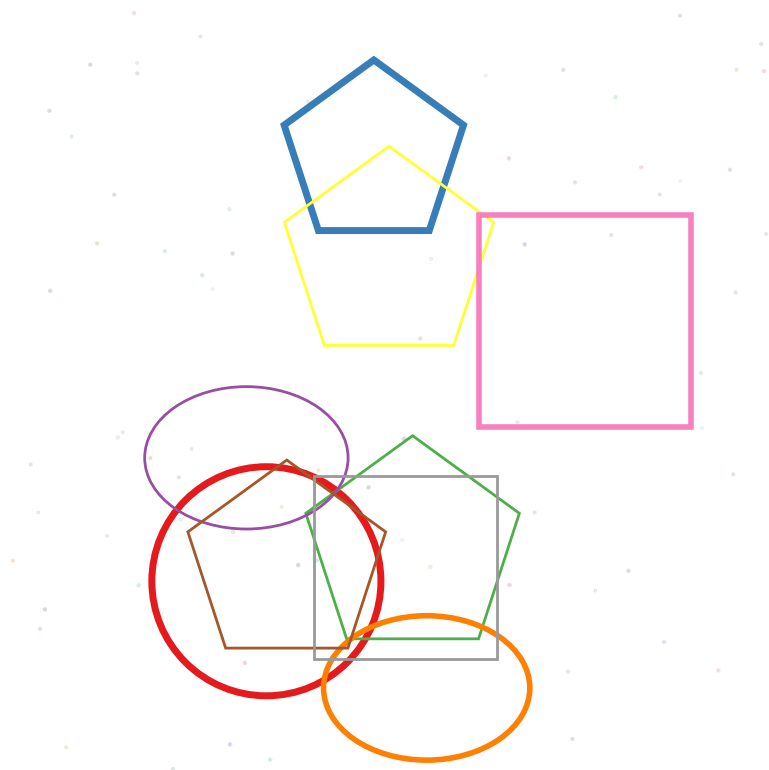[{"shape": "circle", "thickness": 2.5, "radius": 0.74, "center": [0.346, 0.245]}, {"shape": "pentagon", "thickness": 2.5, "radius": 0.61, "center": [0.485, 0.8]}, {"shape": "pentagon", "thickness": 1, "radius": 0.73, "center": [0.536, 0.288]}, {"shape": "oval", "thickness": 1, "radius": 0.66, "center": [0.32, 0.405]}, {"shape": "oval", "thickness": 2, "radius": 0.67, "center": [0.554, 0.107]}, {"shape": "pentagon", "thickness": 1, "radius": 0.71, "center": [0.505, 0.667]}, {"shape": "pentagon", "thickness": 1, "radius": 0.68, "center": [0.372, 0.268]}, {"shape": "square", "thickness": 2, "radius": 0.69, "center": [0.76, 0.583]}, {"shape": "square", "thickness": 1, "radius": 0.6, "center": [0.527, 0.263]}]